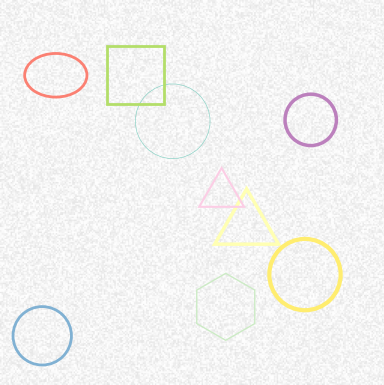[{"shape": "circle", "thickness": 0.5, "radius": 0.48, "center": [0.449, 0.685]}, {"shape": "triangle", "thickness": 2.5, "radius": 0.48, "center": [0.641, 0.414]}, {"shape": "oval", "thickness": 2, "radius": 0.4, "center": [0.145, 0.804]}, {"shape": "circle", "thickness": 2, "radius": 0.38, "center": [0.11, 0.128]}, {"shape": "square", "thickness": 2, "radius": 0.37, "center": [0.352, 0.805]}, {"shape": "triangle", "thickness": 1.5, "radius": 0.34, "center": [0.576, 0.496]}, {"shape": "circle", "thickness": 2.5, "radius": 0.33, "center": [0.807, 0.689]}, {"shape": "hexagon", "thickness": 1, "radius": 0.43, "center": [0.586, 0.203]}, {"shape": "circle", "thickness": 3, "radius": 0.46, "center": [0.792, 0.287]}]